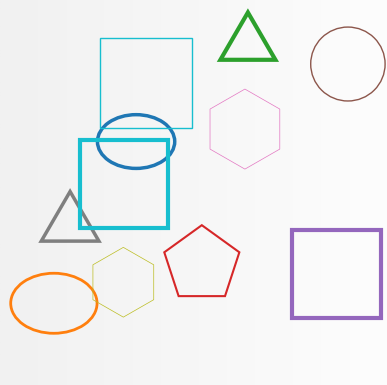[{"shape": "oval", "thickness": 2.5, "radius": 0.5, "center": [0.351, 0.632]}, {"shape": "oval", "thickness": 2, "radius": 0.56, "center": [0.139, 0.212]}, {"shape": "triangle", "thickness": 3, "radius": 0.41, "center": [0.64, 0.886]}, {"shape": "pentagon", "thickness": 1.5, "radius": 0.51, "center": [0.521, 0.313]}, {"shape": "square", "thickness": 3, "radius": 0.57, "center": [0.868, 0.288]}, {"shape": "circle", "thickness": 1, "radius": 0.48, "center": [0.898, 0.834]}, {"shape": "hexagon", "thickness": 0.5, "radius": 0.52, "center": [0.632, 0.665]}, {"shape": "triangle", "thickness": 2.5, "radius": 0.43, "center": [0.181, 0.417]}, {"shape": "hexagon", "thickness": 0.5, "radius": 0.45, "center": [0.318, 0.267]}, {"shape": "square", "thickness": 1, "radius": 0.59, "center": [0.377, 0.785]}, {"shape": "square", "thickness": 3, "radius": 0.57, "center": [0.319, 0.522]}]